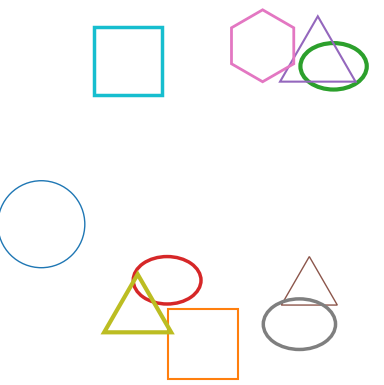[{"shape": "circle", "thickness": 1, "radius": 0.56, "center": [0.107, 0.418]}, {"shape": "square", "thickness": 1.5, "radius": 0.45, "center": [0.526, 0.107]}, {"shape": "oval", "thickness": 3, "radius": 0.43, "center": [0.866, 0.828]}, {"shape": "oval", "thickness": 2.5, "radius": 0.44, "center": [0.434, 0.272]}, {"shape": "triangle", "thickness": 1.5, "radius": 0.57, "center": [0.825, 0.845]}, {"shape": "triangle", "thickness": 1, "radius": 0.42, "center": [0.803, 0.25]}, {"shape": "hexagon", "thickness": 2, "radius": 0.47, "center": [0.682, 0.881]}, {"shape": "oval", "thickness": 2.5, "radius": 0.47, "center": [0.778, 0.158]}, {"shape": "triangle", "thickness": 3, "radius": 0.5, "center": [0.358, 0.187]}, {"shape": "square", "thickness": 2.5, "radius": 0.44, "center": [0.333, 0.842]}]